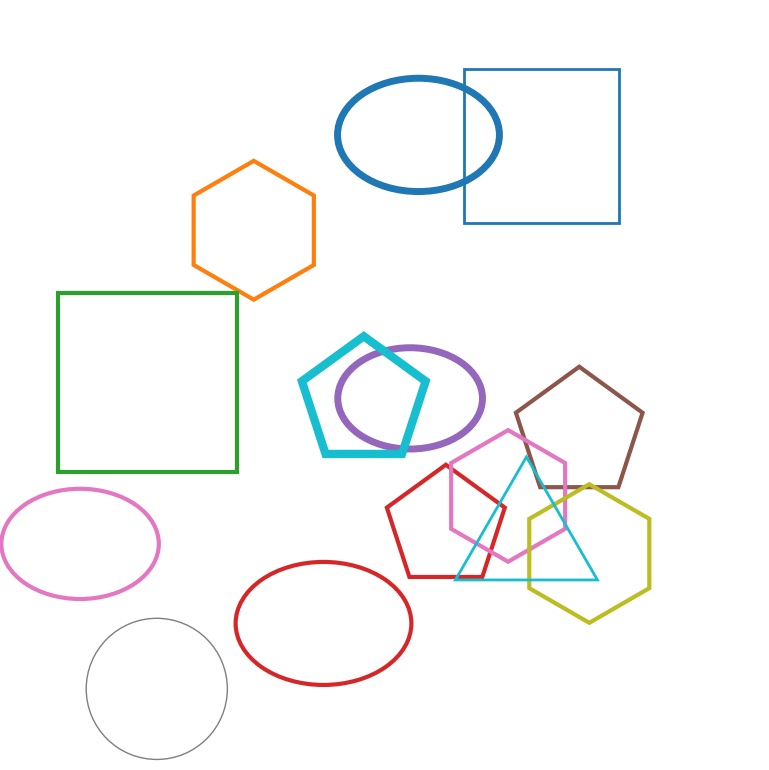[{"shape": "oval", "thickness": 2.5, "radius": 0.53, "center": [0.543, 0.825]}, {"shape": "square", "thickness": 1, "radius": 0.5, "center": [0.703, 0.811]}, {"shape": "hexagon", "thickness": 1.5, "radius": 0.45, "center": [0.33, 0.701]}, {"shape": "square", "thickness": 1.5, "radius": 0.58, "center": [0.192, 0.503]}, {"shape": "pentagon", "thickness": 1.5, "radius": 0.4, "center": [0.579, 0.316]}, {"shape": "oval", "thickness": 1.5, "radius": 0.57, "center": [0.42, 0.19]}, {"shape": "oval", "thickness": 2.5, "radius": 0.47, "center": [0.533, 0.483]}, {"shape": "pentagon", "thickness": 1.5, "radius": 0.43, "center": [0.752, 0.437]}, {"shape": "oval", "thickness": 1.5, "radius": 0.51, "center": [0.104, 0.294]}, {"shape": "hexagon", "thickness": 1.5, "radius": 0.43, "center": [0.66, 0.356]}, {"shape": "circle", "thickness": 0.5, "radius": 0.46, "center": [0.204, 0.105]}, {"shape": "hexagon", "thickness": 1.5, "radius": 0.45, "center": [0.765, 0.281]}, {"shape": "pentagon", "thickness": 3, "radius": 0.42, "center": [0.472, 0.479]}, {"shape": "triangle", "thickness": 1, "radius": 0.53, "center": [0.684, 0.3]}]